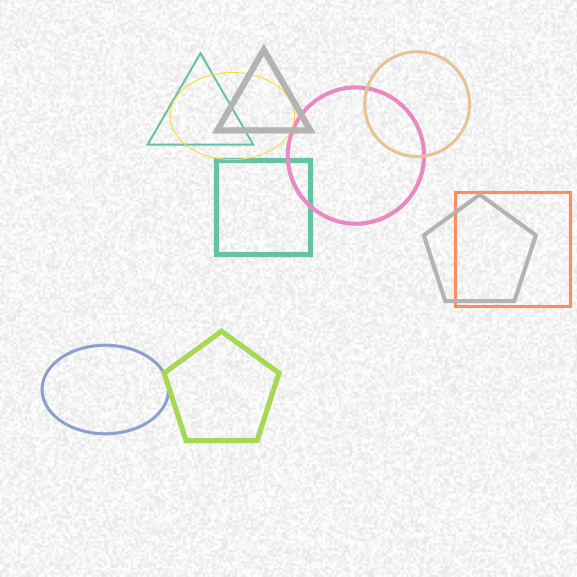[{"shape": "square", "thickness": 2.5, "radius": 0.41, "center": [0.456, 0.64]}, {"shape": "triangle", "thickness": 1, "radius": 0.53, "center": [0.347, 0.801]}, {"shape": "square", "thickness": 1.5, "radius": 0.49, "center": [0.887, 0.569]}, {"shape": "oval", "thickness": 1.5, "radius": 0.55, "center": [0.182, 0.325]}, {"shape": "circle", "thickness": 2, "radius": 0.59, "center": [0.616, 0.73]}, {"shape": "pentagon", "thickness": 2.5, "radius": 0.52, "center": [0.384, 0.321]}, {"shape": "oval", "thickness": 0.5, "radius": 0.54, "center": [0.402, 0.798]}, {"shape": "circle", "thickness": 1.5, "radius": 0.45, "center": [0.722, 0.819]}, {"shape": "pentagon", "thickness": 2, "radius": 0.51, "center": [0.831, 0.56]}, {"shape": "triangle", "thickness": 3, "radius": 0.47, "center": [0.457, 0.82]}]